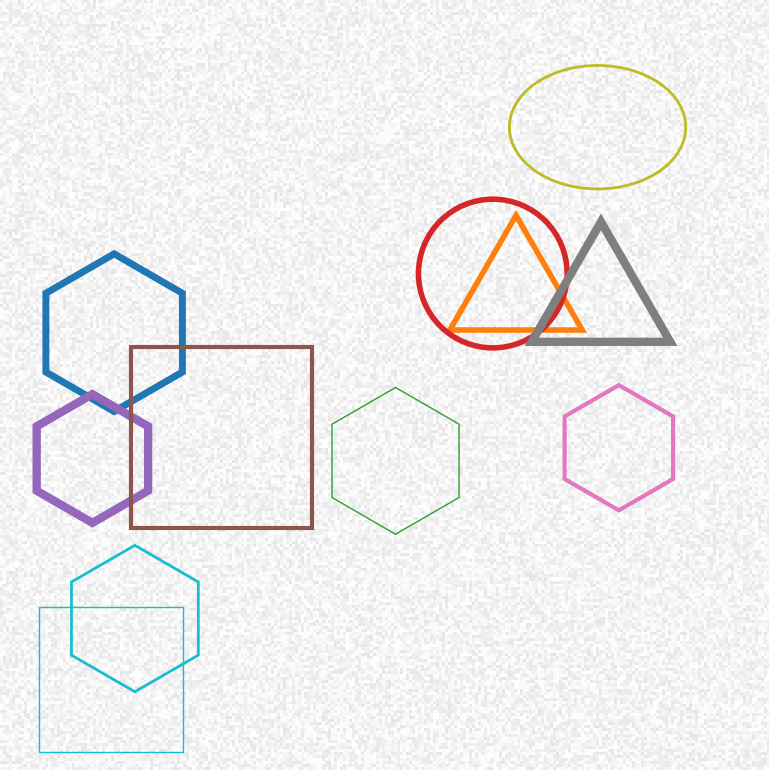[{"shape": "hexagon", "thickness": 2.5, "radius": 0.51, "center": [0.148, 0.568]}, {"shape": "triangle", "thickness": 2, "radius": 0.5, "center": [0.67, 0.621]}, {"shape": "hexagon", "thickness": 0.5, "radius": 0.48, "center": [0.514, 0.401]}, {"shape": "circle", "thickness": 2, "radius": 0.48, "center": [0.64, 0.645]}, {"shape": "hexagon", "thickness": 3, "radius": 0.42, "center": [0.12, 0.405]}, {"shape": "square", "thickness": 1.5, "radius": 0.59, "center": [0.288, 0.432]}, {"shape": "hexagon", "thickness": 1.5, "radius": 0.41, "center": [0.804, 0.419]}, {"shape": "triangle", "thickness": 3, "radius": 0.52, "center": [0.78, 0.608]}, {"shape": "oval", "thickness": 1, "radius": 0.57, "center": [0.776, 0.835]}, {"shape": "square", "thickness": 0.5, "radius": 0.47, "center": [0.144, 0.118]}, {"shape": "hexagon", "thickness": 1, "radius": 0.48, "center": [0.175, 0.197]}]